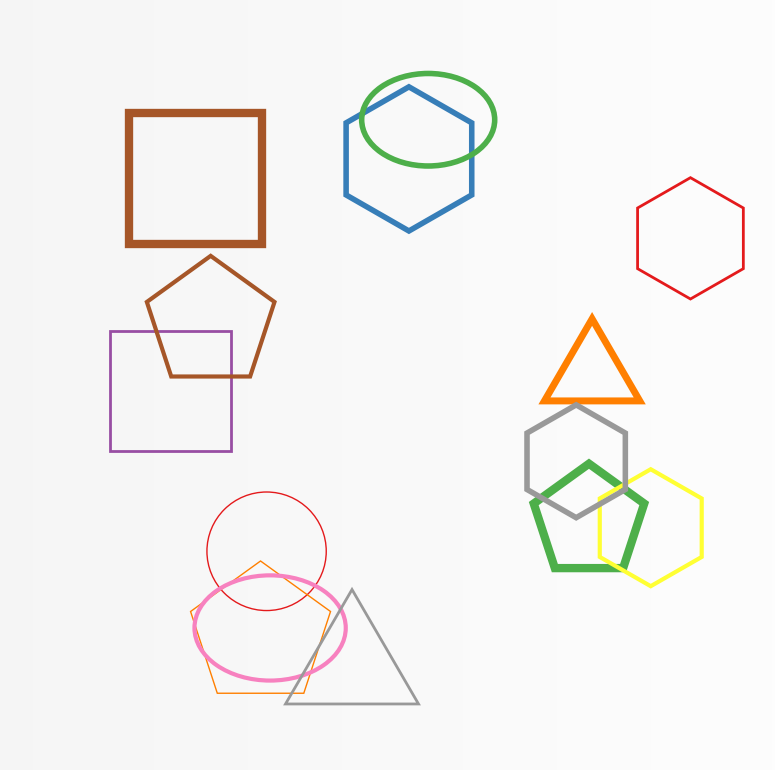[{"shape": "circle", "thickness": 0.5, "radius": 0.38, "center": [0.344, 0.284]}, {"shape": "hexagon", "thickness": 1, "radius": 0.39, "center": [0.891, 0.69]}, {"shape": "hexagon", "thickness": 2, "radius": 0.47, "center": [0.528, 0.794]}, {"shape": "oval", "thickness": 2, "radius": 0.43, "center": [0.552, 0.844]}, {"shape": "pentagon", "thickness": 3, "radius": 0.37, "center": [0.76, 0.323]}, {"shape": "square", "thickness": 1, "radius": 0.39, "center": [0.22, 0.492]}, {"shape": "pentagon", "thickness": 0.5, "radius": 0.47, "center": [0.336, 0.176]}, {"shape": "triangle", "thickness": 2.5, "radius": 0.35, "center": [0.764, 0.515]}, {"shape": "hexagon", "thickness": 1.5, "radius": 0.38, "center": [0.84, 0.315]}, {"shape": "square", "thickness": 3, "radius": 0.43, "center": [0.253, 0.768]}, {"shape": "pentagon", "thickness": 1.5, "radius": 0.43, "center": [0.272, 0.581]}, {"shape": "oval", "thickness": 1.5, "radius": 0.49, "center": [0.349, 0.184]}, {"shape": "triangle", "thickness": 1, "radius": 0.5, "center": [0.454, 0.135]}, {"shape": "hexagon", "thickness": 2, "radius": 0.37, "center": [0.743, 0.401]}]